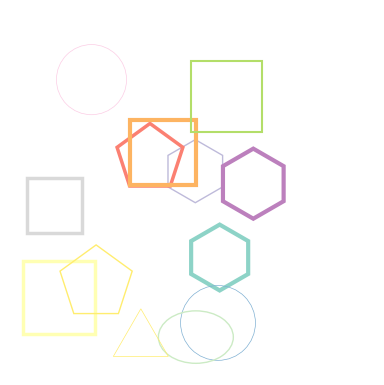[{"shape": "hexagon", "thickness": 3, "radius": 0.43, "center": [0.571, 0.331]}, {"shape": "square", "thickness": 2.5, "radius": 0.47, "center": [0.153, 0.227]}, {"shape": "hexagon", "thickness": 1, "radius": 0.41, "center": [0.507, 0.555]}, {"shape": "pentagon", "thickness": 2.5, "radius": 0.45, "center": [0.39, 0.59]}, {"shape": "circle", "thickness": 0.5, "radius": 0.49, "center": [0.566, 0.161]}, {"shape": "square", "thickness": 3, "radius": 0.42, "center": [0.424, 0.604]}, {"shape": "square", "thickness": 1.5, "radius": 0.46, "center": [0.588, 0.75]}, {"shape": "circle", "thickness": 0.5, "radius": 0.46, "center": [0.238, 0.793]}, {"shape": "square", "thickness": 2.5, "radius": 0.36, "center": [0.141, 0.466]}, {"shape": "hexagon", "thickness": 3, "radius": 0.45, "center": [0.658, 0.523]}, {"shape": "oval", "thickness": 1, "radius": 0.49, "center": [0.509, 0.124]}, {"shape": "pentagon", "thickness": 1, "radius": 0.49, "center": [0.25, 0.265]}, {"shape": "triangle", "thickness": 0.5, "radius": 0.41, "center": [0.366, 0.115]}]